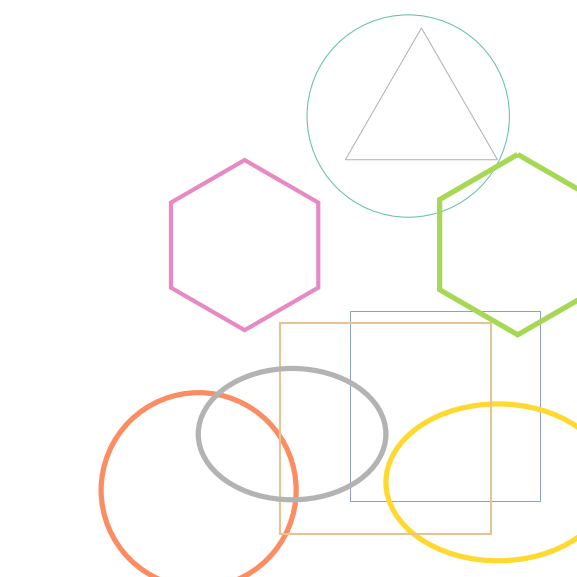[{"shape": "circle", "thickness": 0.5, "radius": 0.88, "center": [0.707, 0.798]}, {"shape": "circle", "thickness": 2.5, "radius": 0.84, "center": [0.344, 0.15]}, {"shape": "square", "thickness": 0.5, "radius": 0.82, "center": [0.771, 0.297]}, {"shape": "hexagon", "thickness": 2, "radius": 0.74, "center": [0.424, 0.575]}, {"shape": "hexagon", "thickness": 2.5, "radius": 0.78, "center": [0.897, 0.576]}, {"shape": "oval", "thickness": 2.5, "radius": 0.97, "center": [0.862, 0.164]}, {"shape": "square", "thickness": 1, "radius": 0.91, "center": [0.667, 0.257]}, {"shape": "oval", "thickness": 2.5, "radius": 0.81, "center": [0.506, 0.247]}, {"shape": "triangle", "thickness": 0.5, "radius": 0.76, "center": [0.73, 0.799]}]